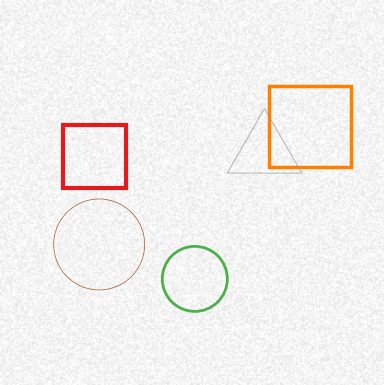[{"shape": "square", "thickness": 3, "radius": 0.41, "center": [0.246, 0.594]}, {"shape": "circle", "thickness": 2, "radius": 0.42, "center": [0.506, 0.276]}, {"shape": "square", "thickness": 2.5, "radius": 0.53, "center": [0.805, 0.672]}, {"shape": "circle", "thickness": 0.5, "radius": 0.59, "center": [0.258, 0.365]}, {"shape": "triangle", "thickness": 0.5, "radius": 0.56, "center": [0.687, 0.606]}]